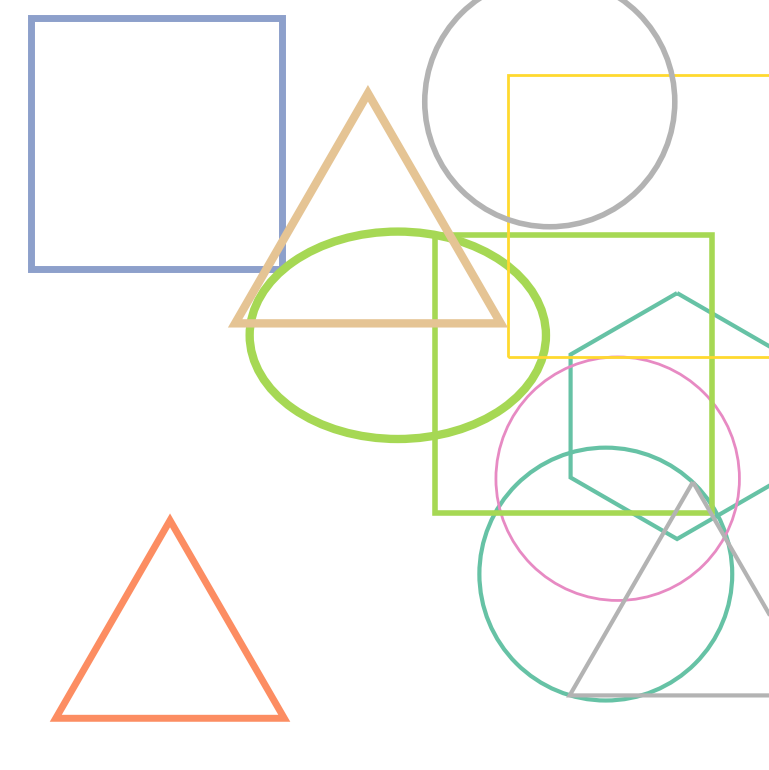[{"shape": "circle", "thickness": 1.5, "radius": 0.82, "center": [0.787, 0.254]}, {"shape": "hexagon", "thickness": 1.5, "radius": 0.8, "center": [0.879, 0.46]}, {"shape": "triangle", "thickness": 2.5, "radius": 0.86, "center": [0.221, 0.153]}, {"shape": "square", "thickness": 2.5, "radius": 0.82, "center": [0.203, 0.814]}, {"shape": "circle", "thickness": 1, "radius": 0.79, "center": [0.802, 0.378]}, {"shape": "oval", "thickness": 3, "radius": 0.96, "center": [0.517, 0.565]}, {"shape": "square", "thickness": 2, "radius": 0.9, "center": [0.745, 0.514]}, {"shape": "square", "thickness": 1, "radius": 0.92, "center": [0.842, 0.72]}, {"shape": "triangle", "thickness": 3, "radius": 1.0, "center": [0.478, 0.68]}, {"shape": "triangle", "thickness": 1.5, "radius": 0.92, "center": [0.9, 0.189]}, {"shape": "circle", "thickness": 2, "radius": 0.81, "center": [0.714, 0.868]}]